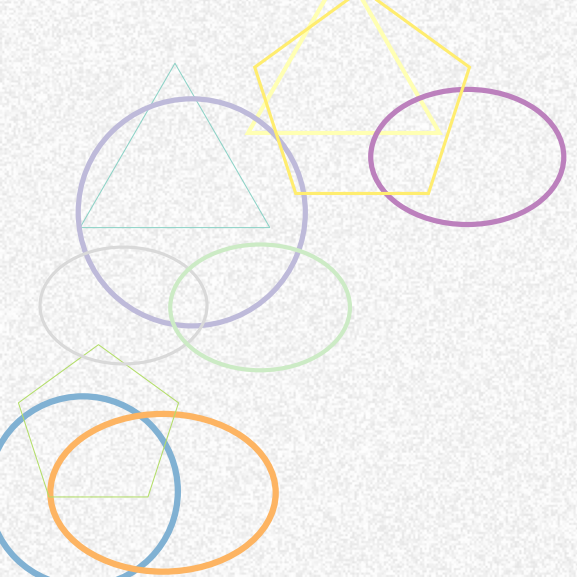[{"shape": "triangle", "thickness": 0.5, "radius": 0.95, "center": [0.303, 0.7]}, {"shape": "triangle", "thickness": 2, "radius": 0.96, "center": [0.595, 0.865]}, {"shape": "circle", "thickness": 2.5, "radius": 0.98, "center": [0.332, 0.631]}, {"shape": "circle", "thickness": 3, "radius": 0.82, "center": [0.144, 0.148]}, {"shape": "oval", "thickness": 3, "radius": 0.98, "center": [0.282, 0.146]}, {"shape": "pentagon", "thickness": 0.5, "radius": 0.73, "center": [0.171, 0.257]}, {"shape": "oval", "thickness": 1.5, "radius": 0.72, "center": [0.214, 0.47]}, {"shape": "oval", "thickness": 2.5, "radius": 0.84, "center": [0.809, 0.727]}, {"shape": "oval", "thickness": 2, "radius": 0.78, "center": [0.45, 0.467]}, {"shape": "pentagon", "thickness": 1.5, "radius": 0.98, "center": [0.627, 0.822]}]